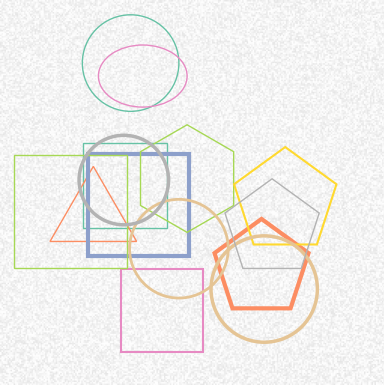[{"shape": "circle", "thickness": 1, "radius": 0.63, "center": [0.339, 0.836]}, {"shape": "square", "thickness": 1, "radius": 0.55, "center": [0.325, 0.518]}, {"shape": "pentagon", "thickness": 3, "radius": 0.64, "center": [0.679, 0.303]}, {"shape": "triangle", "thickness": 1, "radius": 0.65, "center": [0.242, 0.438]}, {"shape": "square", "thickness": 3, "radius": 0.66, "center": [0.36, 0.468]}, {"shape": "square", "thickness": 1.5, "radius": 0.54, "center": [0.421, 0.193]}, {"shape": "oval", "thickness": 1, "radius": 0.58, "center": [0.371, 0.802]}, {"shape": "hexagon", "thickness": 1, "radius": 0.7, "center": [0.486, 0.536]}, {"shape": "square", "thickness": 1, "radius": 0.73, "center": [0.183, 0.45]}, {"shape": "pentagon", "thickness": 1.5, "radius": 0.7, "center": [0.741, 0.478]}, {"shape": "circle", "thickness": 2, "radius": 0.64, "center": [0.465, 0.354]}, {"shape": "circle", "thickness": 2.5, "radius": 0.69, "center": [0.686, 0.249]}, {"shape": "pentagon", "thickness": 1, "radius": 0.64, "center": [0.707, 0.407]}, {"shape": "circle", "thickness": 2.5, "radius": 0.58, "center": [0.322, 0.532]}]